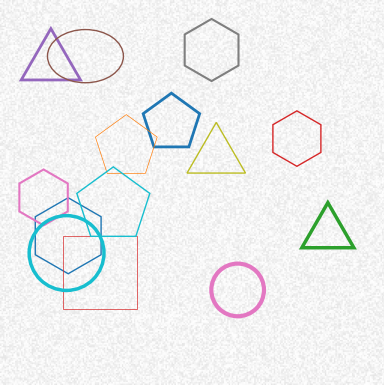[{"shape": "hexagon", "thickness": 1, "radius": 0.49, "center": [0.177, 0.388]}, {"shape": "pentagon", "thickness": 2, "radius": 0.39, "center": [0.445, 0.681]}, {"shape": "pentagon", "thickness": 0.5, "radius": 0.42, "center": [0.328, 0.618]}, {"shape": "triangle", "thickness": 2.5, "radius": 0.39, "center": [0.852, 0.396]}, {"shape": "square", "thickness": 0.5, "radius": 0.48, "center": [0.26, 0.293]}, {"shape": "hexagon", "thickness": 1, "radius": 0.36, "center": [0.771, 0.64]}, {"shape": "triangle", "thickness": 2, "radius": 0.44, "center": [0.132, 0.837]}, {"shape": "oval", "thickness": 1, "radius": 0.49, "center": [0.222, 0.854]}, {"shape": "circle", "thickness": 3, "radius": 0.34, "center": [0.617, 0.247]}, {"shape": "hexagon", "thickness": 1.5, "radius": 0.36, "center": [0.113, 0.487]}, {"shape": "hexagon", "thickness": 1.5, "radius": 0.4, "center": [0.55, 0.87]}, {"shape": "triangle", "thickness": 1, "radius": 0.44, "center": [0.562, 0.594]}, {"shape": "pentagon", "thickness": 1, "radius": 0.5, "center": [0.294, 0.467]}, {"shape": "circle", "thickness": 2.5, "radius": 0.49, "center": [0.173, 0.343]}]